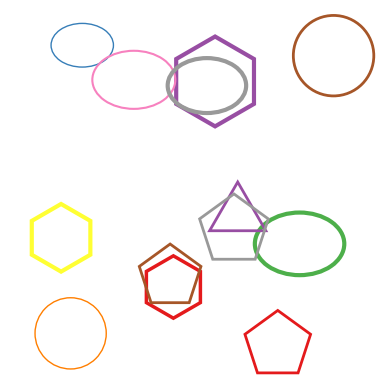[{"shape": "pentagon", "thickness": 2, "radius": 0.45, "center": [0.721, 0.104]}, {"shape": "hexagon", "thickness": 2.5, "radius": 0.41, "center": [0.45, 0.254]}, {"shape": "oval", "thickness": 1, "radius": 0.41, "center": [0.214, 0.883]}, {"shape": "oval", "thickness": 3, "radius": 0.58, "center": [0.778, 0.367]}, {"shape": "hexagon", "thickness": 3, "radius": 0.58, "center": [0.559, 0.788]}, {"shape": "triangle", "thickness": 2, "radius": 0.42, "center": [0.617, 0.443]}, {"shape": "circle", "thickness": 1, "radius": 0.46, "center": [0.183, 0.134]}, {"shape": "hexagon", "thickness": 3, "radius": 0.44, "center": [0.159, 0.382]}, {"shape": "circle", "thickness": 2, "radius": 0.52, "center": [0.866, 0.855]}, {"shape": "pentagon", "thickness": 2, "radius": 0.42, "center": [0.442, 0.282]}, {"shape": "oval", "thickness": 1.5, "radius": 0.54, "center": [0.348, 0.793]}, {"shape": "oval", "thickness": 3, "radius": 0.51, "center": [0.537, 0.778]}, {"shape": "pentagon", "thickness": 2, "radius": 0.47, "center": [0.608, 0.403]}]